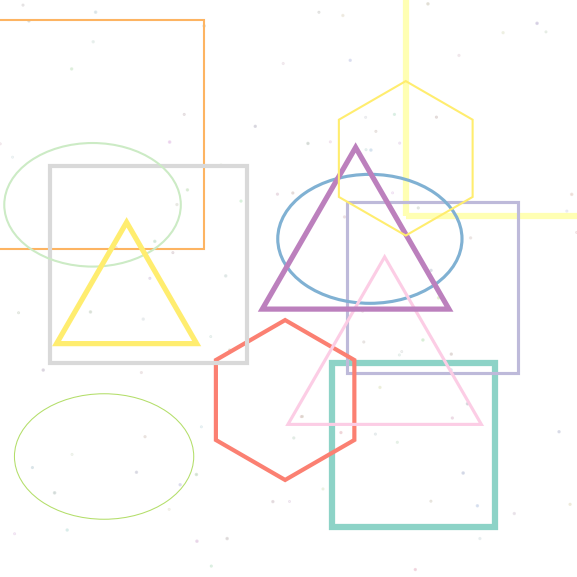[{"shape": "square", "thickness": 3, "radius": 0.71, "center": [0.716, 0.228]}, {"shape": "square", "thickness": 3, "radius": 0.98, "center": [0.899, 0.822]}, {"shape": "square", "thickness": 1.5, "radius": 0.74, "center": [0.749, 0.502]}, {"shape": "hexagon", "thickness": 2, "radius": 0.69, "center": [0.494, 0.306]}, {"shape": "oval", "thickness": 1.5, "radius": 0.8, "center": [0.64, 0.586]}, {"shape": "square", "thickness": 1, "radius": 0.99, "center": [0.155, 0.766]}, {"shape": "oval", "thickness": 0.5, "radius": 0.78, "center": [0.18, 0.209]}, {"shape": "triangle", "thickness": 1.5, "radius": 0.97, "center": [0.666, 0.361]}, {"shape": "square", "thickness": 2, "radius": 0.85, "center": [0.257, 0.541]}, {"shape": "triangle", "thickness": 2.5, "radius": 0.93, "center": [0.616, 0.557]}, {"shape": "oval", "thickness": 1, "radius": 0.76, "center": [0.16, 0.644]}, {"shape": "triangle", "thickness": 2.5, "radius": 0.7, "center": [0.219, 0.474]}, {"shape": "hexagon", "thickness": 1, "radius": 0.67, "center": [0.703, 0.725]}]